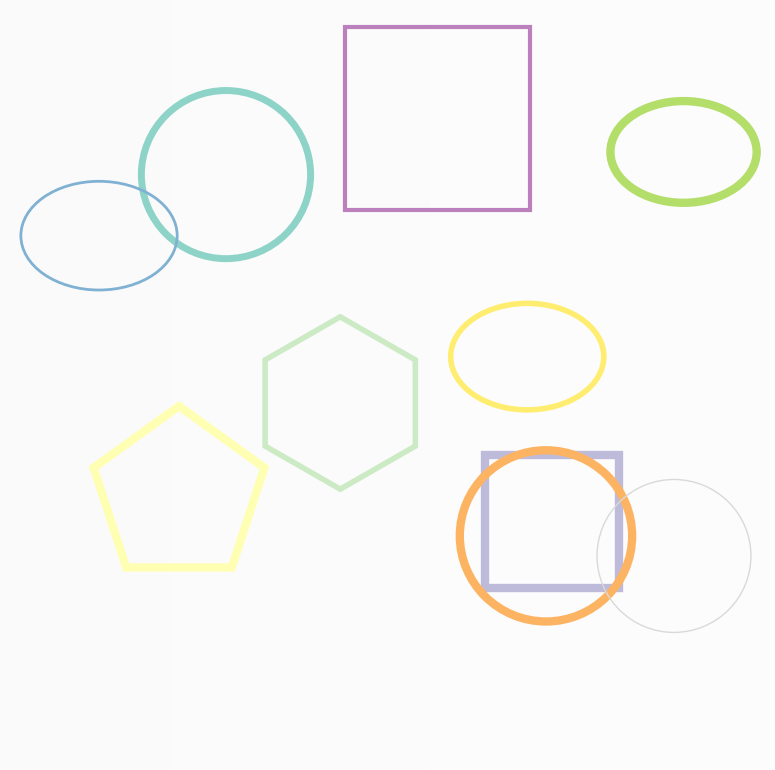[{"shape": "circle", "thickness": 2.5, "radius": 0.55, "center": [0.292, 0.773]}, {"shape": "pentagon", "thickness": 3, "radius": 0.58, "center": [0.231, 0.357]}, {"shape": "square", "thickness": 3, "radius": 0.43, "center": [0.712, 0.323]}, {"shape": "oval", "thickness": 1, "radius": 0.5, "center": [0.128, 0.694]}, {"shape": "circle", "thickness": 3, "radius": 0.56, "center": [0.704, 0.304]}, {"shape": "oval", "thickness": 3, "radius": 0.47, "center": [0.882, 0.803]}, {"shape": "circle", "thickness": 0.5, "radius": 0.5, "center": [0.87, 0.278]}, {"shape": "square", "thickness": 1.5, "radius": 0.6, "center": [0.564, 0.846]}, {"shape": "hexagon", "thickness": 2, "radius": 0.56, "center": [0.439, 0.477]}, {"shape": "oval", "thickness": 2, "radius": 0.49, "center": [0.68, 0.537]}]